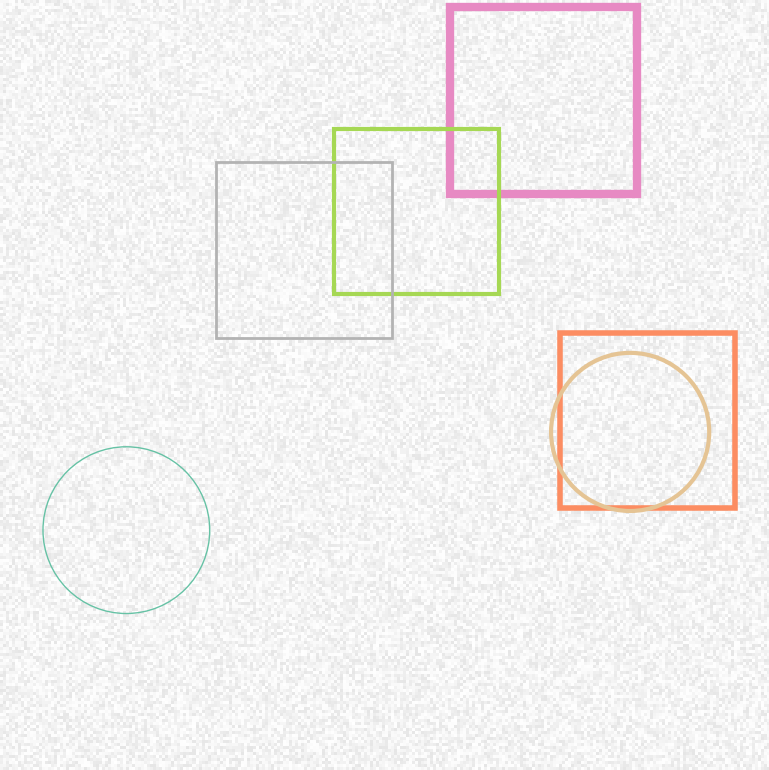[{"shape": "circle", "thickness": 0.5, "radius": 0.54, "center": [0.164, 0.311]}, {"shape": "square", "thickness": 2, "radius": 0.57, "center": [0.841, 0.454]}, {"shape": "square", "thickness": 3, "radius": 0.61, "center": [0.705, 0.87]}, {"shape": "square", "thickness": 1.5, "radius": 0.53, "center": [0.541, 0.725]}, {"shape": "circle", "thickness": 1.5, "radius": 0.51, "center": [0.818, 0.439]}, {"shape": "square", "thickness": 1, "radius": 0.57, "center": [0.395, 0.675]}]